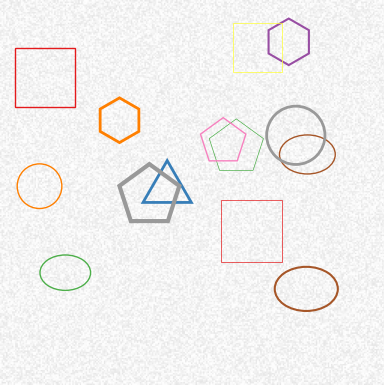[{"shape": "square", "thickness": 0.5, "radius": 0.4, "center": [0.653, 0.401]}, {"shape": "square", "thickness": 1, "radius": 0.39, "center": [0.117, 0.799]}, {"shape": "triangle", "thickness": 2, "radius": 0.36, "center": [0.434, 0.51]}, {"shape": "oval", "thickness": 1, "radius": 0.33, "center": [0.17, 0.292]}, {"shape": "pentagon", "thickness": 0.5, "radius": 0.37, "center": [0.614, 0.617]}, {"shape": "hexagon", "thickness": 1.5, "radius": 0.3, "center": [0.75, 0.891]}, {"shape": "hexagon", "thickness": 2, "radius": 0.29, "center": [0.31, 0.688]}, {"shape": "circle", "thickness": 1, "radius": 0.29, "center": [0.103, 0.516]}, {"shape": "square", "thickness": 0.5, "radius": 0.32, "center": [0.67, 0.878]}, {"shape": "oval", "thickness": 1, "radius": 0.36, "center": [0.798, 0.599]}, {"shape": "oval", "thickness": 1.5, "radius": 0.41, "center": [0.796, 0.25]}, {"shape": "pentagon", "thickness": 1, "radius": 0.31, "center": [0.58, 0.632]}, {"shape": "pentagon", "thickness": 3, "radius": 0.41, "center": [0.388, 0.492]}, {"shape": "circle", "thickness": 2, "radius": 0.38, "center": [0.768, 0.649]}]